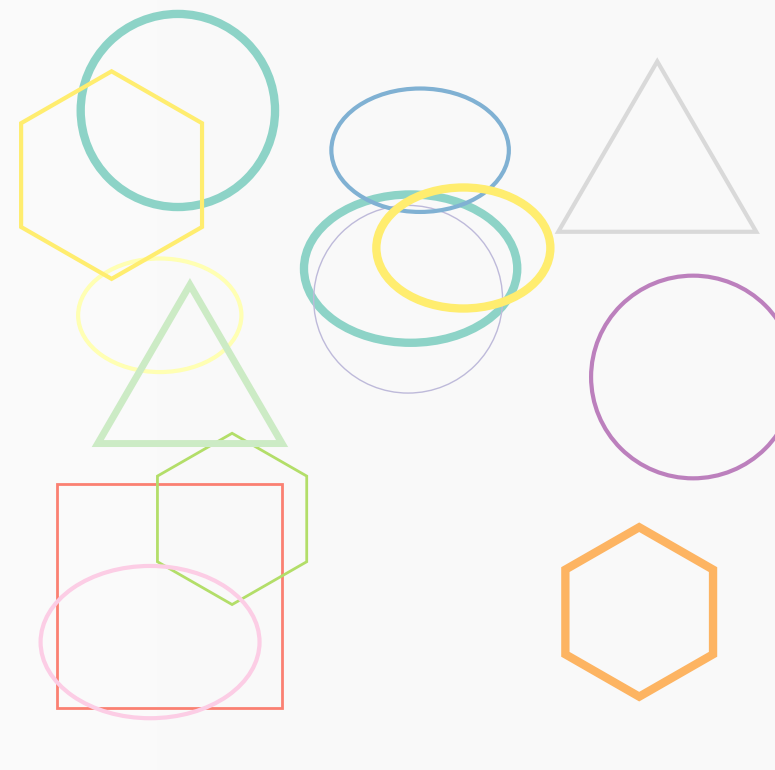[{"shape": "oval", "thickness": 3, "radius": 0.69, "center": [0.53, 0.651]}, {"shape": "circle", "thickness": 3, "radius": 0.63, "center": [0.23, 0.857]}, {"shape": "oval", "thickness": 1.5, "radius": 0.53, "center": [0.206, 0.591]}, {"shape": "circle", "thickness": 0.5, "radius": 0.61, "center": [0.527, 0.611]}, {"shape": "square", "thickness": 1, "radius": 0.73, "center": [0.219, 0.226]}, {"shape": "oval", "thickness": 1.5, "radius": 0.57, "center": [0.542, 0.805]}, {"shape": "hexagon", "thickness": 3, "radius": 0.55, "center": [0.825, 0.205]}, {"shape": "hexagon", "thickness": 1, "radius": 0.56, "center": [0.299, 0.326]}, {"shape": "oval", "thickness": 1.5, "radius": 0.71, "center": [0.194, 0.166]}, {"shape": "triangle", "thickness": 1.5, "radius": 0.74, "center": [0.848, 0.773]}, {"shape": "circle", "thickness": 1.5, "radius": 0.66, "center": [0.894, 0.51]}, {"shape": "triangle", "thickness": 2.5, "radius": 0.69, "center": [0.245, 0.493]}, {"shape": "oval", "thickness": 3, "radius": 0.56, "center": [0.598, 0.678]}, {"shape": "hexagon", "thickness": 1.5, "radius": 0.67, "center": [0.144, 0.773]}]